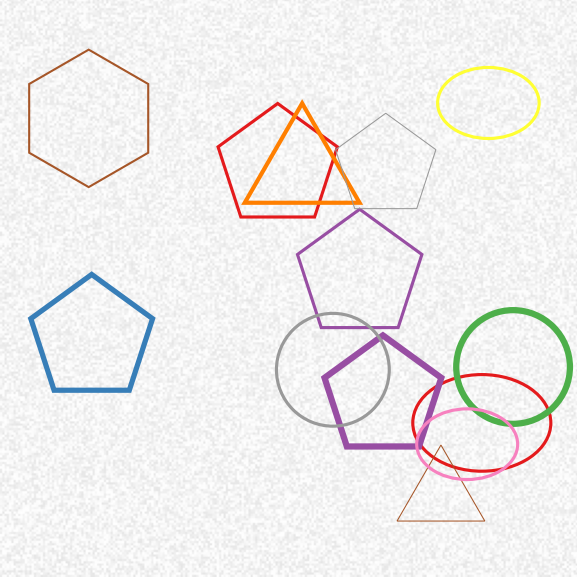[{"shape": "oval", "thickness": 1.5, "radius": 0.6, "center": [0.834, 0.267]}, {"shape": "pentagon", "thickness": 1.5, "radius": 0.54, "center": [0.481, 0.711]}, {"shape": "pentagon", "thickness": 2.5, "radius": 0.55, "center": [0.159, 0.413]}, {"shape": "circle", "thickness": 3, "radius": 0.49, "center": [0.888, 0.364]}, {"shape": "pentagon", "thickness": 3, "radius": 0.53, "center": [0.663, 0.312]}, {"shape": "pentagon", "thickness": 1.5, "radius": 0.57, "center": [0.623, 0.524]}, {"shape": "triangle", "thickness": 2, "radius": 0.57, "center": [0.523, 0.705]}, {"shape": "oval", "thickness": 1.5, "radius": 0.44, "center": [0.846, 0.821]}, {"shape": "triangle", "thickness": 0.5, "radius": 0.44, "center": [0.764, 0.141]}, {"shape": "hexagon", "thickness": 1, "radius": 0.6, "center": [0.154, 0.794]}, {"shape": "oval", "thickness": 1.5, "radius": 0.44, "center": [0.809, 0.23]}, {"shape": "circle", "thickness": 1.5, "radius": 0.49, "center": [0.576, 0.359]}, {"shape": "pentagon", "thickness": 0.5, "radius": 0.46, "center": [0.668, 0.712]}]